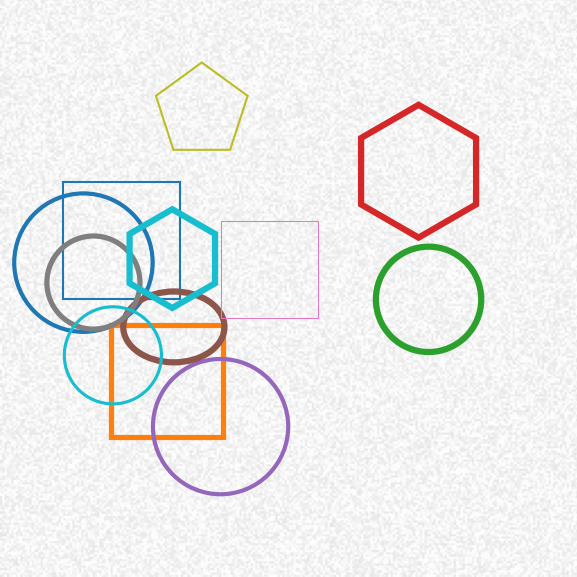[{"shape": "square", "thickness": 1, "radius": 0.51, "center": [0.211, 0.582]}, {"shape": "circle", "thickness": 2, "radius": 0.6, "center": [0.144, 0.544]}, {"shape": "square", "thickness": 2.5, "radius": 0.48, "center": [0.289, 0.339]}, {"shape": "circle", "thickness": 3, "radius": 0.46, "center": [0.742, 0.481]}, {"shape": "hexagon", "thickness": 3, "radius": 0.57, "center": [0.725, 0.703]}, {"shape": "circle", "thickness": 2, "radius": 0.59, "center": [0.382, 0.26]}, {"shape": "oval", "thickness": 3, "radius": 0.44, "center": [0.301, 0.433]}, {"shape": "square", "thickness": 0.5, "radius": 0.42, "center": [0.466, 0.532]}, {"shape": "circle", "thickness": 2.5, "radius": 0.4, "center": [0.162, 0.51]}, {"shape": "pentagon", "thickness": 1, "radius": 0.42, "center": [0.349, 0.807]}, {"shape": "hexagon", "thickness": 3, "radius": 0.43, "center": [0.298, 0.551]}, {"shape": "circle", "thickness": 1.5, "radius": 0.42, "center": [0.195, 0.384]}]